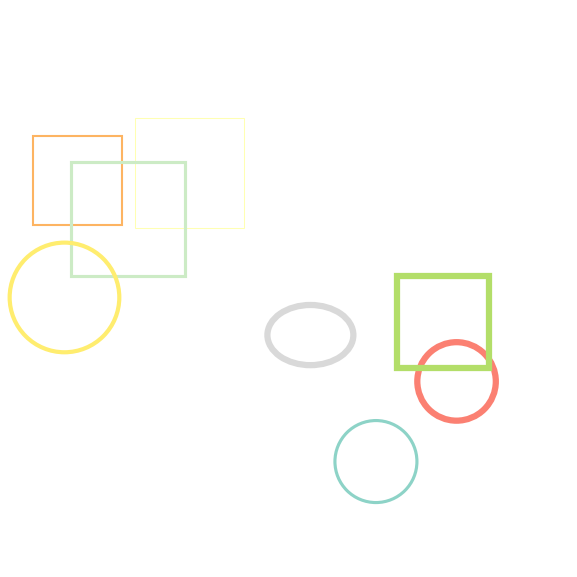[{"shape": "circle", "thickness": 1.5, "radius": 0.35, "center": [0.651, 0.2]}, {"shape": "square", "thickness": 0.5, "radius": 0.47, "center": [0.328, 0.7]}, {"shape": "circle", "thickness": 3, "radius": 0.34, "center": [0.791, 0.339]}, {"shape": "square", "thickness": 1, "radius": 0.38, "center": [0.134, 0.686]}, {"shape": "square", "thickness": 3, "radius": 0.4, "center": [0.767, 0.442]}, {"shape": "oval", "thickness": 3, "radius": 0.37, "center": [0.537, 0.419]}, {"shape": "square", "thickness": 1.5, "radius": 0.49, "center": [0.222, 0.619]}, {"shape": "circle", "thickness": 2, "radius": 0.47, "center": [0.112, 0.484]}]